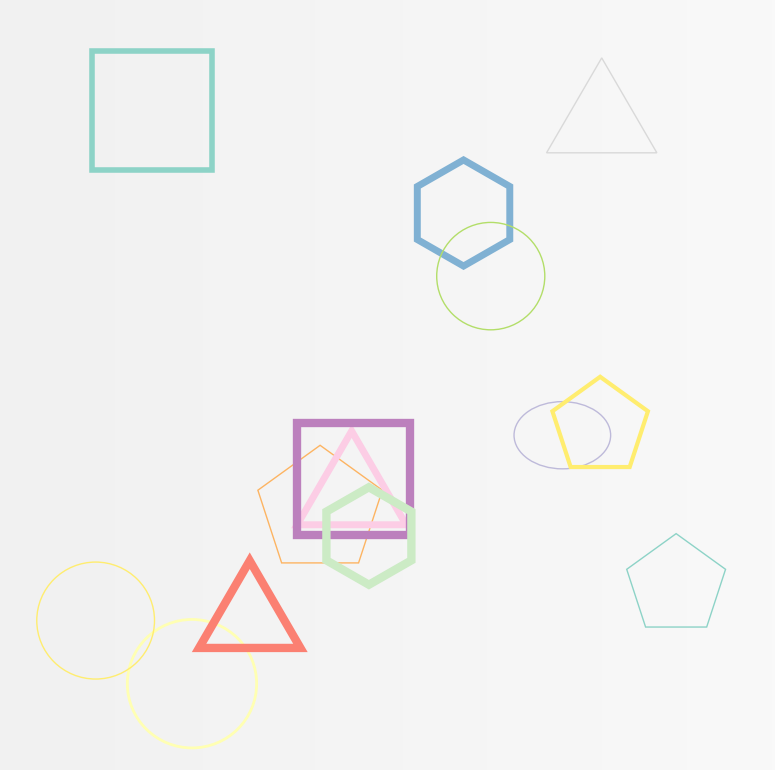[{"shape": "pentagon", "thickness": 0.5, "radius": 0.34, "center": [0.872, 0.24]}, {"shape": "square", "thickness": 2, "radius": 0.39, "center": [0.196, 0.857]}, {"shape": "circle", "thickness": 1, "radius": 0.42, "center": [0.248, 0.112]}, {"shape": "oval", "thickness": 0.5, "radius": 0.31, "center": [0.726, 0.435]}, {"shape": "triangle", "thickness": 3, "radius": 0.38, "center": [0.322, 0.196]}, {"shape": "hexagon", "thickness": 2.5, "radius": 0.34, "center": [0.598, 0.723]}, {"shape": "pentagon", "thickness": 0.5, "radius": 0.42, "center": [0.413, 0.337]}, {"shape": "circle", "thickness": 0.5, "radius": 0.35, "center": [0.633, 0.641]}, {"shape": "triangle", "thickness": 2.5, "radius": 0.41, "center": [0.454, 0.359]}, {"shape": "triangle", "thickness": 0.5, "radius": 0.41, "center": [0.776, 0.843]}, {"shape": "square", "thickness": 3, "radius": 0.36, "center": [0.457, 0.378]}, {"shape": "hexagon", "thickness": 3, "radius": 0.32, "center": [0.476, 0.304]}, {"shape": "pentagon", "thickness": 1.5, "radius": 0.32, "center": [0.774, 0.446]}, {"shape": "circle", "thickness": 0.5, "radius": 0.38, "center": [0.123, 0.194]}]